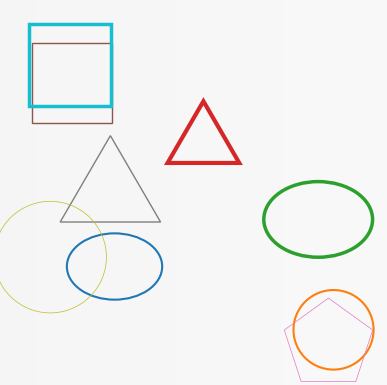[{"shape": "oval", "thickness": 1.5, "radius": 0.62, "center": [0.296, 0.308]}, {"shape": "circle", "thickness": 1.5, "radius": 0.52, "center": [0.861, 0.143]}, {"shape": "oval", "thickness": 2.5, "radius": 0.7, "center": [0.821, 0.43]}, {"shape": "triangle", "thickness": 3, "radius": 0.53, "center": [0.525, 0.63]}, {"shape": "square", "thickness": 1, "radius": 0.52, "center": [0.185, 0.785]}, {"shape": "pentagon", "thickness": 0.5, "radius": 0.6, "center": [0.848, 0.106]}, {"shape": "triangle", "thickness": 1, "radius": 0.75, "center": [0.285, 0.498]}, {"shape": "circle", "thickness": 0.5, "radius": 0.72, "center": [0.13, 0.332]}, {"shape": "square", "thickness": 2.5, "radius": 0.53, "center": [0.182, 0.832]}]